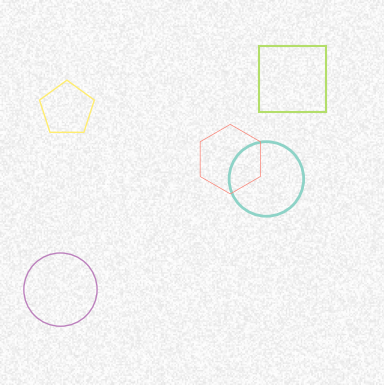[{"shape": "circle", "thickness": 2, "radius": 0.48, "center": [0.692, 0.535]}, {"shape": "hexagon", "thickness": 0.5, "radius": 0.45, "center": [0.598, 0.587]}, {"shape": "square", "thickness": 1.5, "radius": 0.43, "center": [0.76, 0.795]}, {"shape": "circle", "thickness": 1, "radius": 0.48, "center": [0.157, 0.248]}, {"shape": "pentagon", "thickness": 1, "radius": 0.37, "center": [0.174, 0.717]}]